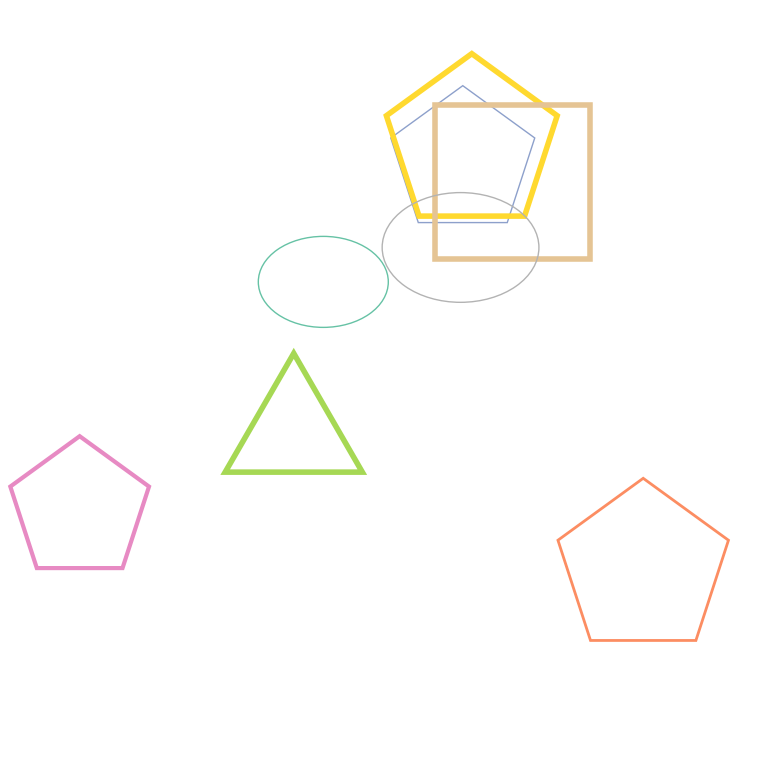[{"shape": "oval", "thickness": 0.5, "radius": 0.42, "center": [0.42, 0.634]}, {"shape": "pentagon", "thickness": 1, "radius": 0.58, "center": [0.835, 0.262]}, {"shape": "pentagon", "thickness": 0.5, "radius": 0.49, "center": [0.601, 0.79]}, {"shape": "pentagon", "thickness": 1.5, "radius": 0.47, "center": [0.103, 0.339]}, {"shape": "triangle", "thickness": 2, "radius": 0.51, "center": [0.381, 0.438]}, {"shape": "pentagon", "thickness": 2, "radius": 0.58, "center": [0.613, 0.814]}, {"shape": "square", "thickness": 2, "radius": 0.5, "center": [0.666, 0.764]}, {"shape": "oval", "thickness": 0.5, "radius": 0.51, "center": [0.598, 0.679]}]